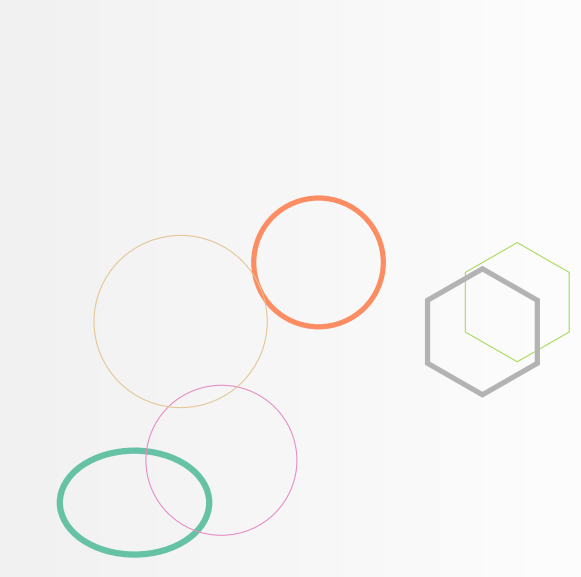[{"shape": "oval", "thickness": 3, "radius": 0.64, "center": [0.231, 0.129]}, {"shape": "circle", "thickness": 2.5, "radius": 0.56, "center": [0.548, 0.545]}, {"shape": "circle", "thickness": 0.5, "radius": 0.65, "center": [0.381, 0.202]}, {"shape": "hexagon", "thickness": 0.5, "radius": 0.52, "center": [0.89, 0.476]}, {"shape": "circle", "thickness": 0.5, "radius": 0.75, "center": [0.311, 0.442]}, {"shape": "hexagon", "thickness": 2.5, "radius": 0.55, "center": [0.83, 0.425]}]